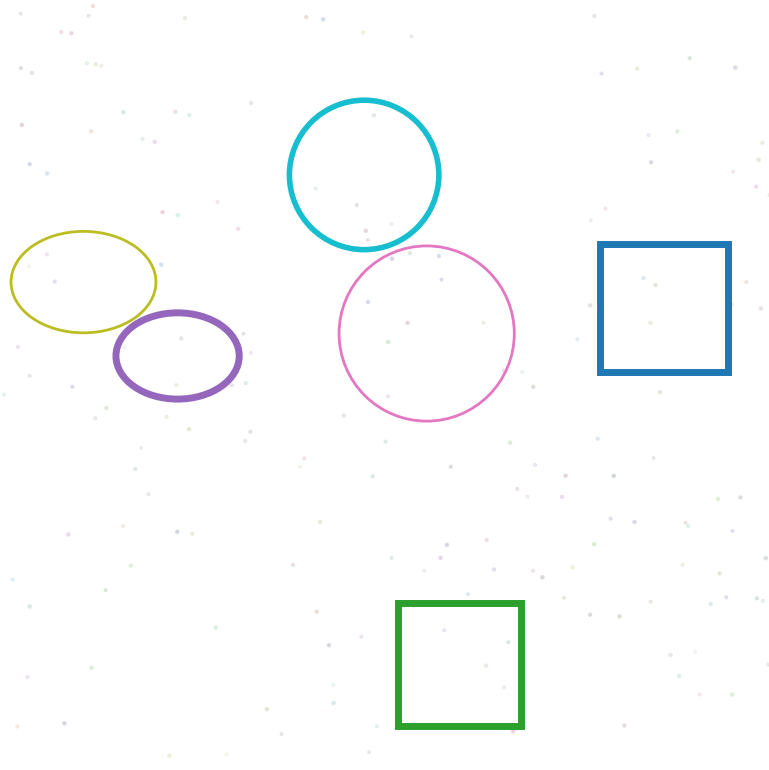[{"shape": "square", "thickness": 2.5, "radius": 0.42, "center": [0.862, 0.6]}, {"shape": "square", "thickness": 2.5, "radius": 0.4, "center": [0.597, 0.137]}, {"shape": "oval", "thickness": 2.5, "radius": 0.4, "center": [0.231, 0.538]}, {"shape": "circle", "thickness": 1, "radius": 0.57, "center": [0.554, 0.567]}, {"shape": "oval", "thickness": 1, "radius": 0.47, "center": [0.108, 0.634]}, {"shape": "circle", "thickness": 2, "radius": 0.49, "center": [0.473, 0.773]}]